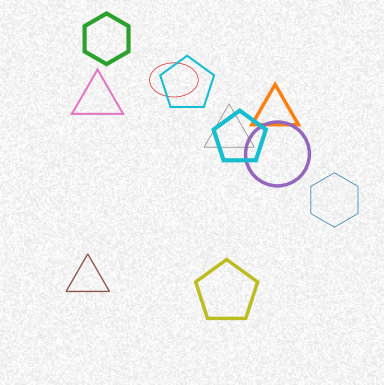[{"shape": "hexagon", "thickness": 0.5, "radius": 0.35, "center": [0.869, 0.481]}, {"shape": "triangle", "thickness": 2.5, "radius": 0.35, "center": [0.715, 0.711]}, {"shape": "hexagon", "thickness": 3, "radius": 0.33, "center": [0.277, 0.899]}, {"shape": "oval", "thickness": 0.5, "radius": 0.32, "center": [0.452, 0.792]}, {"shape": "circle", "thickness": 2.5, "radius": 0.41, "center": [0.721, 0.6]}, {"shape": "triangle", "thickness": 1, "radius": 0.33, "center": [0.228, 0.276]}, {"shape": "triangle", "thickness": 1.5, "radius": 0.38, "center": [0.253, 0.743]}, {"shape": "triangle", "thickness": 0.5, "radius": 0.38, "center": [0.595, 0.655]}, {"shape": "pentagon", "thickness": 2.5, "radius": 0.42, "center": [0.589, 0.241]}, {"shape": "pentagon", "thickness": 1.5, "radius": 0.37, "center": [0.486, 0.782]}, {"shape": "pentagon", "thickness": 3, "radius": 0.36, "center": [0.623, 0.641]}]